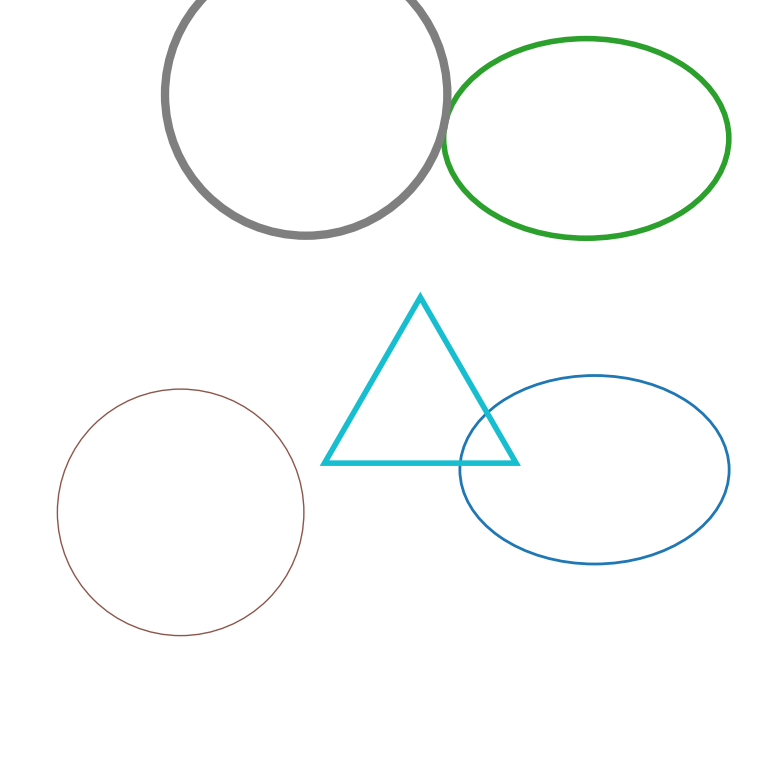[{"shape": "oval", "thickness": 1, "radius": 0.87, "center": [0.772, 0.39]}, {"shape": "oval", "thickness": 2, "radius": 0.93, "center": [0.761, 0.82]}, {"shape": "circle", "thickness": 0.5, "radius": 0.8, "center": [0.235, 0.335]}, {"shape": "circle", "thickness": 3, "radius": 0.92, "center": [0.398, 0.877]}, {"shape": "triangle", "thickness": 2, "radius": 0.72, "center": [0.546, 0.47]}]